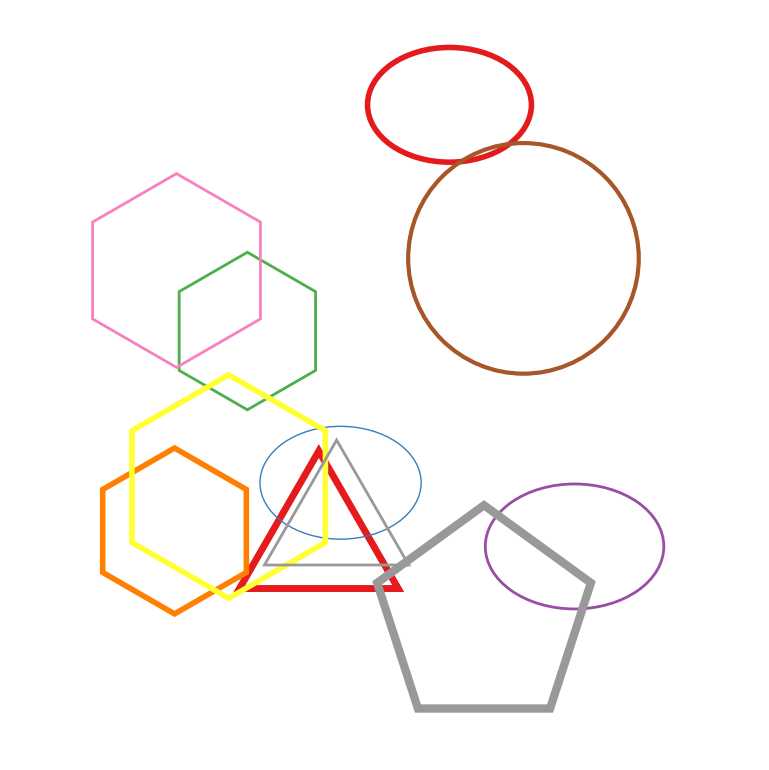[{"shape": "triangle", "thickness": 2.5, "radius": 0.6, "center": [0.414, 0.295]}, {"shape": "oval", "thickness": 2, "radius": 0.53, "center": [0.584, 0.864]}, {"shape": "oval", "thickness": 0.5, "radius": 0.52, "center": [0.442, 0.373]}, {"shape": "hexagon", "thickness": 1, "radius": 0.51, "center": [0.321, 0.57]}, {"shape": "oval", "thickness": 1, "radius": 0.58, "center": [0.746, 0.29]}, {"shape": "hexagon", "thickness": 2, "radius": 0.54, "center": [0.227, 0.31]}, {"shape": "hexagon", "thickness": 2, "radius": 0.73, "center": [0.297, 0.368]}, {"shape": "circle", "thickness": 1.5, "radius": 0.75, "center": [0.68, 0.664]}, {"shape": "hexagon", "thickness": 1, "radius": 0.63, "center": [0.229, 0.649]}, {"shape": "pentagon", "thickness": 3, "radius": 0.73, "center": [0.629, 0.198]}, {"shape": "triangle", "thickness": 1, "radius": 0.54, "center": [0.437, 0.32]}]